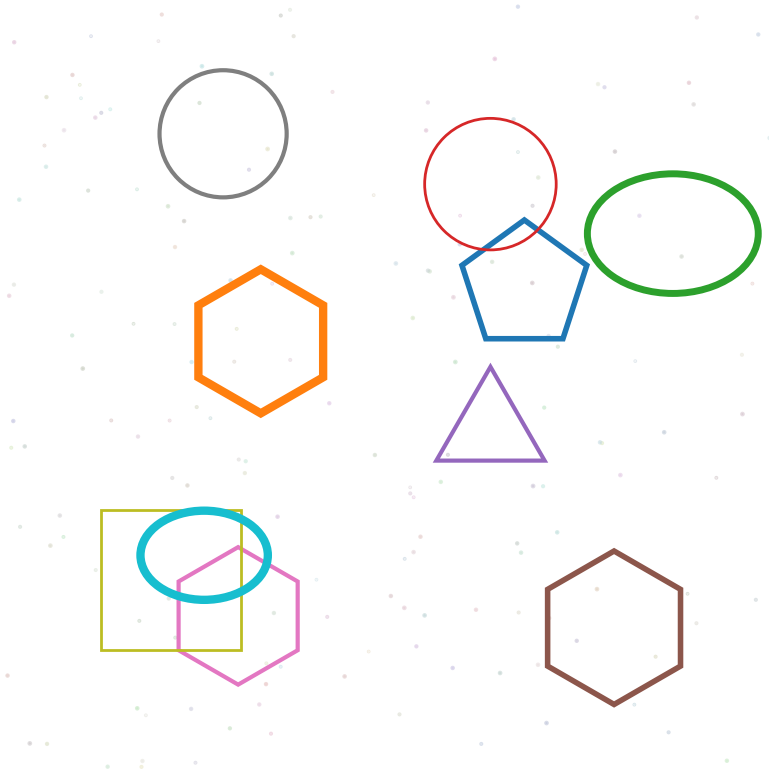[{"shape": "pentagon", "thickness": 2, "radius": 0.43, "center": [0.681, 0.629]}, {"shape": "hexagon", "thickness": 3, "radius": 0.47, "center": [0.339, 0.557]}, {"shape": "oval", "thickness": 2.5, "radius": 0.55, "center": [0.874, 0.697]}, {"shape": "circle", "thickness": 1, "radius": 0.43, "center": [0.637, 0.761]}, {"shape": "triangle", "thickness": 1.5, "radius": 0.41, "center": [0.637, 0.442]}, {"shape": "hexagon", "thickness": 2, "radius": 0.5, "center": [0.798, 0.185]}, {"shape": "hexagon", "thickness": 1.5, "radius": 0.45, "center": [0.309, 0.2]}, {"shape": "circle", "thickness": 1.5, "radius": 0.41, "center": [0.29, 0.826]}, {"shape": "square", "thickness": 1, "radius": 0.45, "center": [0.222, 0.247]}, {"shape": "oval", "thickness": 3, "radius": 0.41, "center": [0.265, 0.279]}]